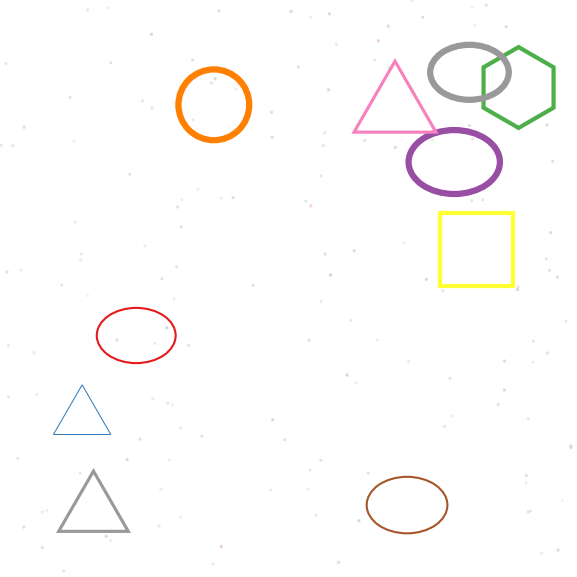[{"shape": "oval", "thickness": 1, "radius": 0.34, "center": [0.236, 0.418]}, {"shape": "triangle", "thickness": 0.5, "radius": 0.29, "center": [0.142, 0.275]}, {"shape": "hexagon", "thickness": 2, "radius": 0.35, "center": [0.898, 0.848]}, {"shape": "oval", "thickness": 3, "radius": 0.4, "center": [0.787, 0.719]}, {"shape": "circle", "thickness": 3, "radius": 0.31, "center": [0.37, 0.818]}, {"shape": "square", "thickness": 2, "radius": 0.32, "center": [0.824, 0.567]}, {"shape": "oval", "thickness": 1, "radius": 0.35, "center": [0.705, 0.125]}, {"shape": "triangle", "thickness": 1.5, "radius": 0.41, "center": [0.684, 0.811]}, {"shape": "triangle", "thickness": 1.5, "radius": 0.35, "center": [0.162, 0.114]}, {"shape": "oval", "thickness": 3, "radius": 0.34, "center": [0.813, 0.874]}]